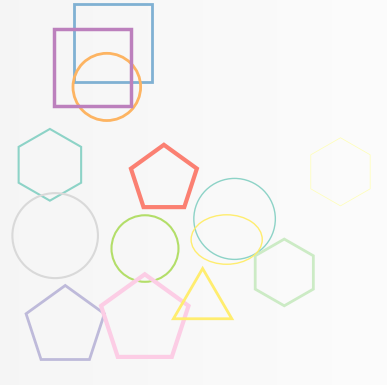[{"shape": "hexagon", "thickness": 1.5, "radius": 0.47, "center": [0.129, 0.572]}, {"shape": "circle", "thickness": 1, "radius": 0.53, "center": [0.605, 0.431]}, {"shape": "hexagon", "thickness": 0.5, "radius": 0.44, "center": [0.879, 0.554]}, {"shape": "pentagon", "thickness": 2, "radius": 0.53, "center": [0.168, 0.152]}, {"shape": "pentagon", "thickness": 3, "radius": 0.45, "center": [0.423, 0.534]}, {"shape": "square", "thickness": 2, "radius": 0.5, "center": [0.291, 0.889]}, {"shape": "circle", "thickness": 2, "radius": 0.44, "center": [0.276, 0.774]}, {"shape": "circle", "thickness": 1.5, "radius": 0.43, "center": [0.374, 0.354]}, {"shape": "pentagon", "thickness": 3, "radius": 0.59, "center": [0.374, 0.169]}, {"shape": "circle", "thickness": 1.5, "radius": 0.55, "center": [0.142, 0.388]}, {"shape": "square", "thickness": 2.5, "radius": 0.5, "center": [0.239, 0.824]}, {"shape": "hexagon", "thickness": 2, "radius": 0.43, "center": [0.734, 0.292]}, {"shape": "triangle", "thickness": 2, "radius": 0.43, "center": [0.523, 0.216]}, {"shape": "oval", "thickness": 1, "radius": 0.46, "center": [0.585, 0.378]}]